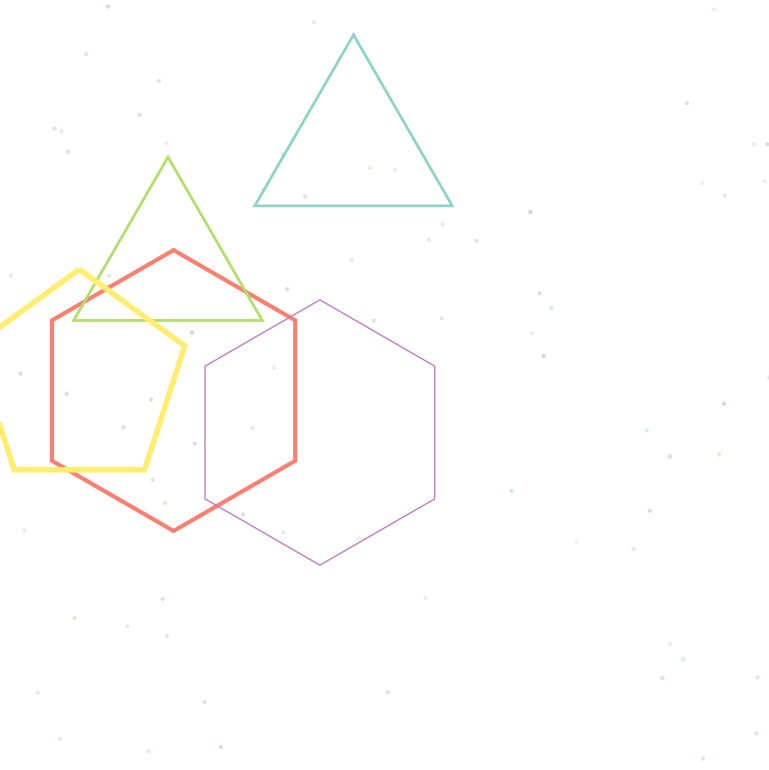[{"shape": "triangle", "thickness": 1, "radius": 0.74, "center": [0.459, 0.807]}, {"shape": "hexagon", "thickness": 1.5, "radius": 0.91, "center": [0.225, 0.493]}, {"shape": "triangle", "thickness": 1, "radius": 0.71, "center": [0.218, 0.655]}, {"shape": "hexagon", "thickness": 0.5, "radius": 0.86, "center": [0.415, 0.438]}, {"shape": "pentagon", "thickness": 2, "radius": 0.72, "center": [0.103, 0.506]}]